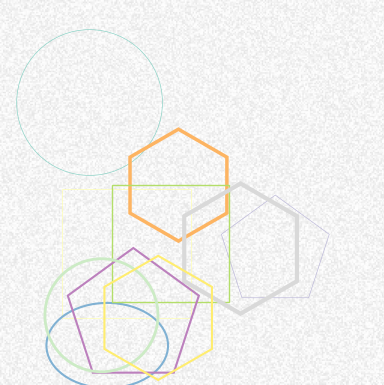[{"shape": "circle", "thickness": 0.5, "radius": 0.95, "center": [0.233, 0.734]}, {"shape": "square", "thickness": 0.5, "radius": 0.84, "center": [0.328, 0.341]}, {"shape": "pentagon", "thickness": 0.5, "radius": 0.74, "center": [0.715, 0.346]}, {"shape": "oval", "thickness": 1.5, "radius": 0.79, "center": [0.279, 0.103]}, {"shape": "hexagon", "thickness": 2.5, "radius": 0.73, "center": [0.464, 0.519]}, {"shape": "square", "thickness": 1, "radius": 0.76, "center": [0.442, 0.367]}, {"shape": "hexagon", "thickness": 3, "radius": 0.85, "center": [0.625, 0.354]}, {"shape": "pentagon", "thickness": 1.5, "radius": 0.89, "center": [0.346, 0.177]}, {"shape": "circle", "thickness": 2, "radius": 0.73, "center": [0.264, 0.181]}, {"shape": "hexagon", "thickness": 1.5, "radius": 0.81, "center": [0.411, 0.174]}]